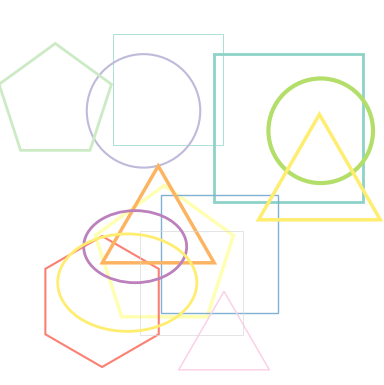[{"shape": "square", "thickness": 2, "radius": 0.96, "center": [0.749, 0.668]}, {"shape": "square", "thickness": 0.5, "radius": 0.71, "center": [0.436, 0.768]}, {"shape": "pentagon", "thickness": 2.5, "radius": 0.94, "center": [0.427, 0.33]}, {"shape": "circle", "thickness": 1.5, "radius": 0.74, "center": [0.373, 0.712]}, {"shape": "hexagon", "thickness": 1.5, "radius": 0.85, "center": [0.265, 0.217]}, {"shape": "square", "thickness": 1, "radius": 0.76, "center": [0.57, 0.34]}, {"shape": "triangle", "thickness": 2.5, "radius": 0.84, "center": [0.411, 0.401]}, {"shape": "circle", "thickness": 3, "radius": 0.68, "center": [0.833, 0.66]}, {"shape": "triangle", "thickness": 1, "radius": 0.68, "center": [0.582, 0.107]}, {"shape": "square", "thickness": 0.5, "radius": 0.67, "center": [0.498, 0.265]}, {"shape": "oval", "thickness": 2, "radius": 0.67, "center": [0.351, 0.359]}, {"shape": "pentagon", "thickness": 2, "radius": 0.77, "center": [0.144, 0.734]}, {"shape": "oval", "thickness": 2, "radius": 0.9, "center": [0.331, 0.266]}, {"shape": "triangle", "thickness": 2.5, "radius": 0.91, "center": [0.83, 0.52]}]